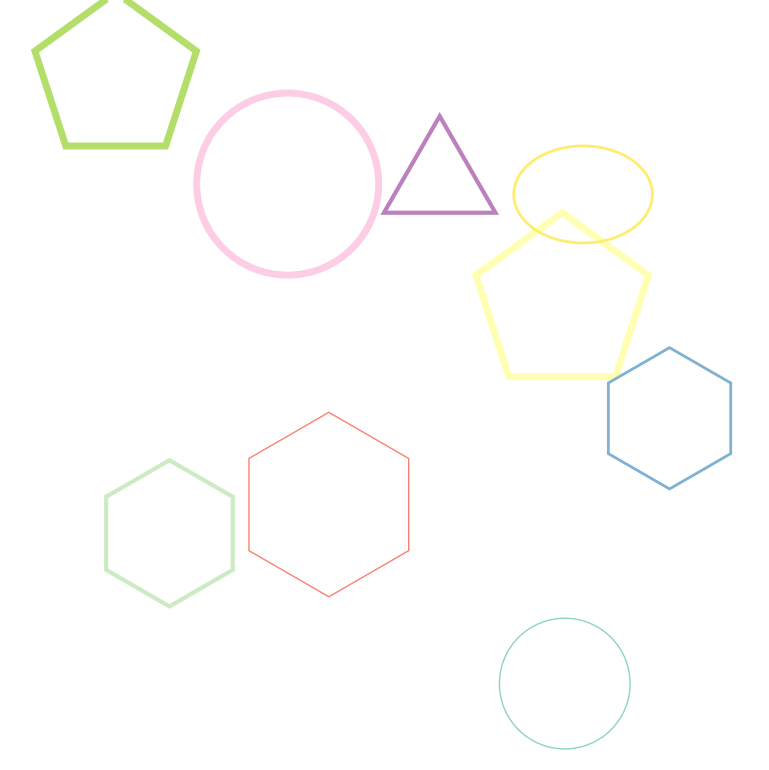[{"shape": "circle", "thickness": 0.5, "radius": 0.42, "center": [0.733, 0.112]}, {"shape": "pentagon", "thickness": 2.5, "radius": 0.59, "center": [0.73, 0.606]}, {"shape": "hexagon", "thickness": 0.5, "radius": 0.6, "center": [0.427, 0.345]}, {"shape": "hexagon", "thickness": 1, "radius": 0.46, "center": [0.87, 0.457]}, {"shape": "pentagon", "thickness": 2.5, "radius": 0.55, "center": [0.15, 0.9]}, {"shape": "circle", "thickness": 2.5, "radius": 0.59, "center": [0.374, 0.761]}, {"shape": "triangle", "thickness": 1.5, "radius": 0.42, "center": [0.571, 0.766]}, {"shape": "hexagon", "thickness": 1.5, "radius": 0.47, "center": [0.22, 0.307]}, {"shape": "oval", "thickness": 1, "radius": 0.45, "center": [0.757, 0.747]}]